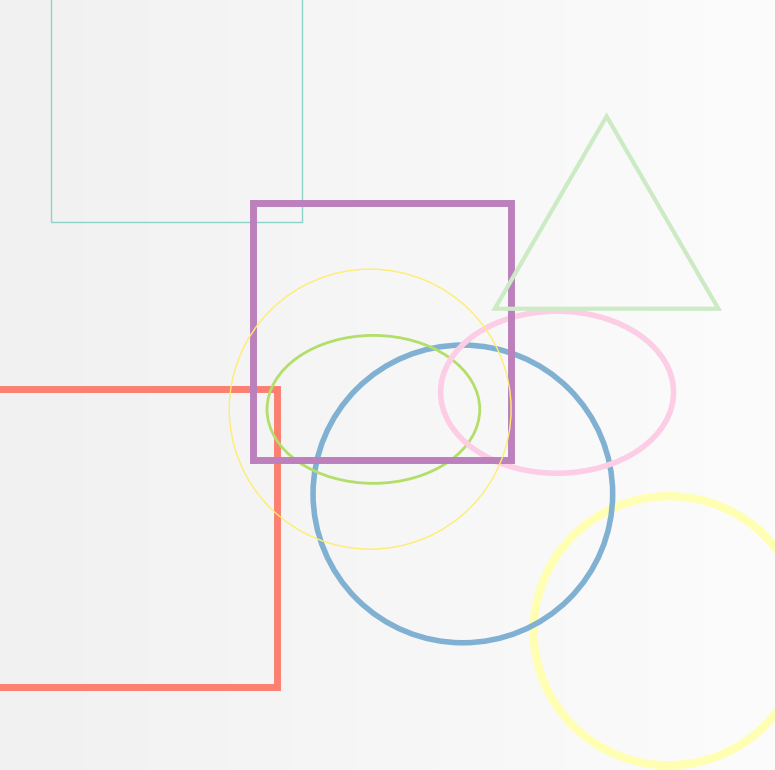[{"shape": "square", "thickness": 0.5, "radius": 0.81, "center": [0.228, 0.874]}, {"shape": "circle", "thickness": 3, "radius": 0.87, "center": [0.863, 0.181]}, {"shape": "square", "thickness": 2.5, "radius": 0.97, "center": [0.164, 0.302]}, {"shape": "circle", "thickness": 2, "radius": 0.97, "center": [0.597, 0.359]}, {"shape": "oval", "thickness": 1, "radius": 0.69, "center": [0.482, 0.468]}, {"shape": "oval", "thickness": 2, "radius": 0.75, "center": [0.719, 0.491]}, {"shape": "square", "thickness": 2.5, "radius": 0.83, "center": [0.493, 0.57]}, {"shape": "triangle", "thickness": 1.5, "radius": 0.83, "center": [0.783, 0.682]}, {"shape": "circle", "thickness": 0.5, "radius": 0.91, "center": [0.478, 0.469]}]